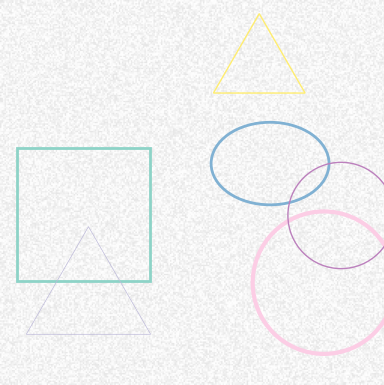[{"shape": "square", "thickness": 2, "radius": 0.86, "center": [0.216, 0.443]}, {"shape": "triangle", "thickness": 0.5, "radius": 0.93, "center": [0.23, 0.225]}, {"shape": "oval", "thickness": 2, "radius": 0.77, "center": [0.701, 0.575]}, {"shape": "circle", "thickness": 3, "radius": 0.93, "center": [0.841, 0.266]}, {"shape": "circle", "thickness": 1, "radius": 0.69, "center": [0.886, 0.44]}, {"shape": "triangle", "thickness": 1, "radius": 0.69, "center": [0.673, 0.827]}]